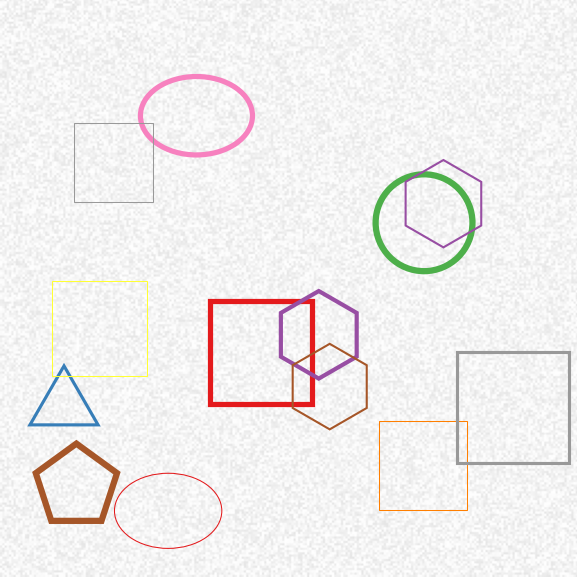[{"shape": "square", "thickness": 2.5, "radius": 0.45, "center": [0.452, 0.388]}, {"shape": "oval", "thickness": 0.5, "radius": 0.46, "center": [0.291, 0.115]}, {"shape": "triangle", "thickness": 1.5, "radius": 0.34, "center": [0.111, 0.297]}, {"shape": "circle", "thickness": 3, "radius": 0.42, "center": [0.734, 0.613]}, {"shape": "hexagon", "thickness": 2, "radius": 0.38, "center": [0.552, 0.419]}, {"shape": "hexagon", "thickness": 1, "radius": 0.38, "center": [0.768, 0.646]}, {"shape": "square", "thickness": 0.5, "radius": 0.38, "center": [0.733, 0.193]}, {"shape": "square", "thickness": 0.5, "radius": 0.41, "center": [0.172, 0.43]}, {"shape": "hexagon", "thickness": 1, "radius": 0.37, "center": [0.571, 0.33]}, {"shape": "pentagon", "thickness": 3, "radius": 0.37, "center": [0.132, 0.157]}, {"shape": "oval", "thickness": 2.5, "radius": 0.48, "center": [0.34, 0.799]}, {"shape": "square", "thickness": 1.5, "radius": 0.48, "center": [0.889, 0.294]}, {"shape": "square", "thickness": 0.5, "radius": 0.34, "center": [0.196, 0.717]}]